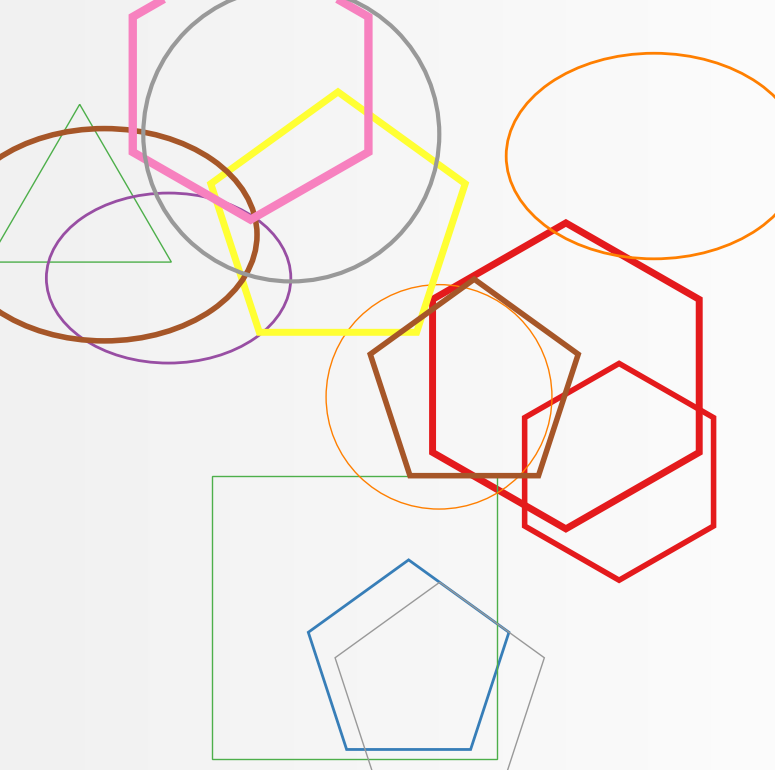[{"shape": "hexagon", "thickness": 2.5, "radius": 0.99, "center": [0.73, 0.512]}, {"shape": "hexagon", "thickness": 2, "radius": 0.7, "center": [0.799, 0.387]}, {"shape": "pentagon", "thickness": 1, "radius": 0.68, "center": [0.527, 0.137]}, {"shape": "square", "thickness": 0.5, "radius": 0.92, "center": [0.457, 0.198]}, {"shape": "triangle", "thickness": 0.5, "radius": 0.68, "center": [0.103, 0.728]}, {"shape": "oval", "thickness": 1, "radius": 0.79, "center": [0.218, 0.639]}, {"shape": "circle", "thickness": 0.5, "radius": 0.73, "center": [0.566, 0.485]}, {"shape": "oval", "thickness": 1, "radius": 0.95, "center": [0.844, 0.797]}, {"shape": "pentagon", "thickness": 2.5, "radius": 0.86, "center": [0.436, 0.708]}, {"shape": "oval", "thickness": 2, "radius": 0.98, "center": [0.135, 0.695]}, {"shape": "pentagon", "thickness": 2, "radius": 0.71, "center": [0.612, 0.496]}, {"shape": "hexagon", "thickness": 3, "radius": 0.88, "center": [0.323, 0.89]}, {"shape": "pentagon", "thickness": 0.5, "radius": 0.71, "center": [0.567, 0.102]}, {"shape": "circle", "thickness": 1.5, "radius": 0.95, "center": [0.376, 0.825]}]